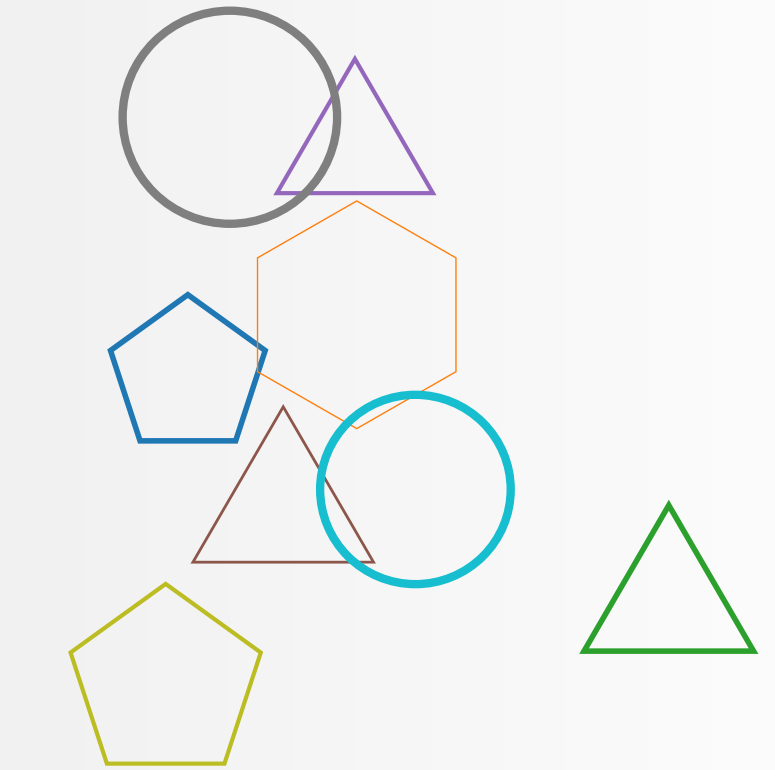[{"shape": "pentagon", "thickness": 2, "radius": 0.52, "center": [0.242, 0.512]}, {"shape": "hexagon", "thickness": 0.5, "radius": 0.74, "center": [0.46, 0.591]}, {"shape": "triangle", "thickness": 2, "radius": 0.63, "center": [0.863, 0.218]}, {"shape": "triangle", "thickness": 1.5, "radius": 0.58, "center": [0.458, 0.807]}, {"shape": "triangle", "thickness": 1, "radius": 0.67, "center": [0.365, 0.337]}, {"shape": "circle", "thickness": 3, "radius": 0.69, "center": [0.297, 0.848]}, {"shape": "pentagon", "thickness": 1.5, "radius": 0.65, "center": [0.214, 0.113]}, {"shape": "circle", "thickness": 3, "radius": 0.61, "center": [0.536, 0.364]}]